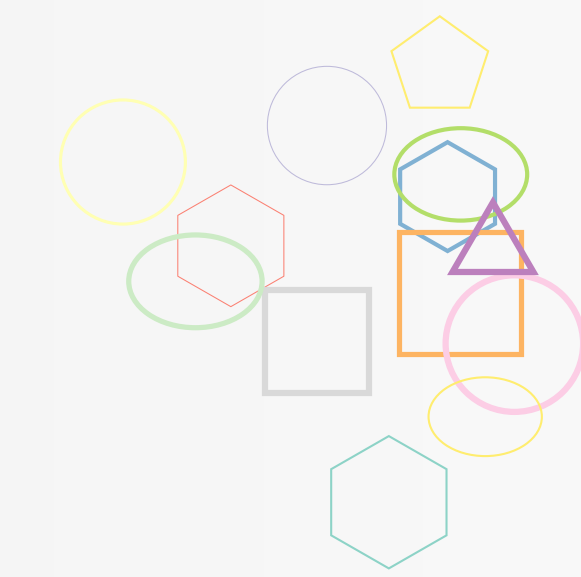[{"shape": "hexagon", "thickness": 1, "radius": 0.57, "center": [0.669, 0.129]}, {"shape": "circle", "thickness": 1.5, "radius": 0.54, "center": [0.211, 0.719]}, {"shape": "circle", "thickness": 0.5, "radius": 0.51, "center": [0.563, 0.782]}, {"shape": "hexagon", "thickness": 0.5, "radius": 0.53, "center": [0.397, 0.574]}, {"shape": "hexagon", "thickness": 2, "radius": 0.47, "center": [0.77, 0.659]}, {"shape": "square", "thickness": 2.5, "radius": 0.53, "center": [0.792, 0.491]}, {"shape": "oval", "thickness": 2, "radius": 0.57, "center": [0.793, 0.697]}, {"shape": "circle", "thickness": 3, "radius": 0.59, "center": [0.885, 0.404]}, {"shape": "square", "thickness": 3, "radius": 0.45, "center": [0.545, 0.408]}, {"shape": "triangle", "thickness": 3, "radius": 0.4, "center": [0.848, 0.568]}, {"shape": "oval", "thickness": 2.5, "radius": 0.57, "center": [0.336, 0.512]}, {"shape": "oval", "thickness": 1, "radius": 0.49, "center": [0.835, 0.278]}, {"shape": "pentagon", "thickness": 1, "radius": 0.44, "center": [0.757, 0.883]}]